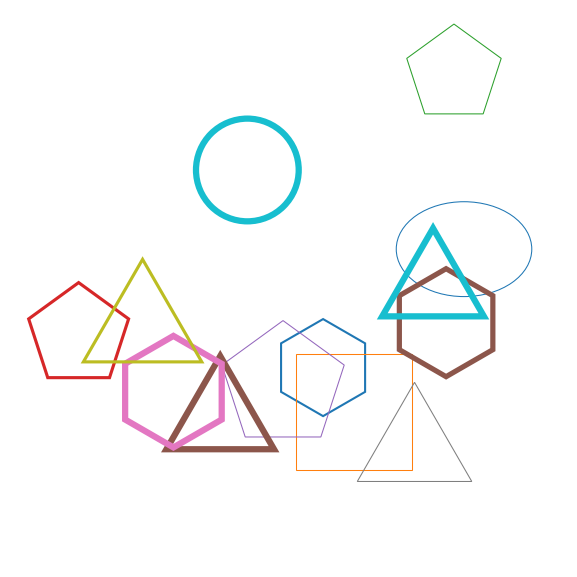[{"shape": "oval", "thickness": 0.5, "radius": 0.59, "center": [0.803, 0.568]}, {"shape": "hexagon", "thickness": 1, "radius": 0.42, "center": [0.559, 0.363]}, {"shape": "square", "thickness": 0.5, "radius": 0.5, "center": [0.612, 0.285]}, {"shape": "pentagon", "thickness": 0.5, "radius": 0.43, "center": [0.786, 0.871]}, {"shape": "pentagon", "thickness": 1.5, "radius": 0.45, "center": [0.136, 0.419]}, {"shape": "pentagon", "thickness": 0.5, "radius": 0.56, "center": [0.49, 0.333]}, {"shape": "hexagon", "thickness": 2.5, "radius": 0.47, "center": [0.772, 0.44]}, {"shape": "triangle", "thickness": 3, "radius": 0.54, "center": [0.381, 0.275]}, {"shape": "hexagon", "thickness": 3, "radius": 0.48, "center": [0.3, 0.321]}, {"shape": "triangle", "thickness": 0.5, "radius": 0.57, "center": [0.718, 0.223]}, {"shape": "triangle", "thickness": 1.5, "radius": 0.59, "center": [0.247, 0.432]}, {"shape": "triangle", "thickness": 3, "radius": 0.51, "center": [0.75, 0.502]}, {"shape": "circle", "thickness": 3, "radius": 0.44, "center": [0.428, 0.705]}]